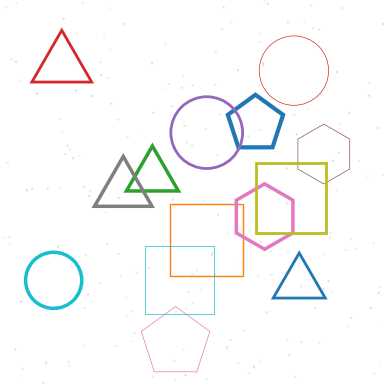[{"shape": "triangle", "thickness": 2, "radius": 0.39, "center": [0.777, 0.265]}, {"shape": "pentagon", "thickness": 3, "radius": 0.38, "center": [0.664, 0.678]}, {"shape": "square", "thickness": 1, "radius": 0.47, "center": [0.536, 0.377]}, {"shape": "triangle", "thickness": 2.5, "radius": 0.39, "center": [0.396, 0.543]}, {"shape": "triangle", "thickness": 2, "radius": 0.45, "center": [0.16, 0.832]}, {"shape": "circle", "thickness": 0.5, "radius": 0.45, "center": [0.763, 0.817]}, {"shape": "circle", "thickness": 2, "radius": 0.47, "center": [0.537, 0.656]}, {"shape": "hexagon", "thickness": 0.5, "radius": 0.39, "center": [0.841, 0.6]}, {"shape": "pentagon", "thickness": 0.5, "radius": 0.47, "center": [0.456, 0.11]}, {"shape": "hexagon", "thickness": 2.5, "radius": 0.42, "center": [0.687, 0.437]}, {"shape": "triangle", "thickness": 2.5, "radius": 0.43, "center": [0.32, 0.507]}, {"shape": "square", "thickness": 2, "radius": 0.46, "center": [0.755, 0.486]}, {"shape": "square", "thickness": 0.5, "radius": 0.45, "center": [0.466, 0.272]}, {"shape": "circle", "thickness": 2.5, "radius": 0.36, "center": [0.139, 0.272]}]